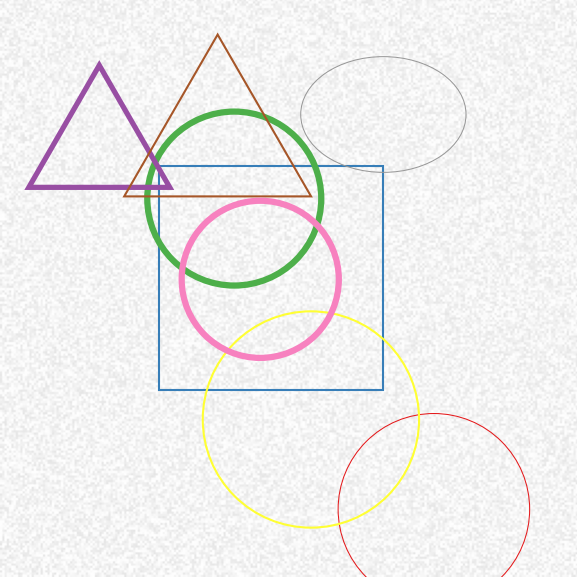[{"shape": "circle", "thickness": 0.5, "radius": 0.83, "center": [0.751, 0.117]}, {"shape": "square", "thickness": 1, "radius": 0.97, "center": [0.469, 0.518]}, {"shape": "circle", "thickness": 3, "radius": 0.75, "center": [0.406, 0.655]}, {"shape": "triangle", "thickness": 2.5, "radius": 0.7, "center": [0.172, 0.745]}, {"shape": "circle", "thickness": 1, "radius": 0.94, "center": [0.538, 0.273]}, {"shape": "triangle", "thickness": 1, "radius": 0.93, "center": [0.377, 0.752]}, {"shape": "circle", "thickness": 3, "radius": 0.68, "center": [0.451, 0.515]}, {"shape": "oval", "thickness": 0.5, "radius": 0.72, "center": [0.664, 0.801]}]